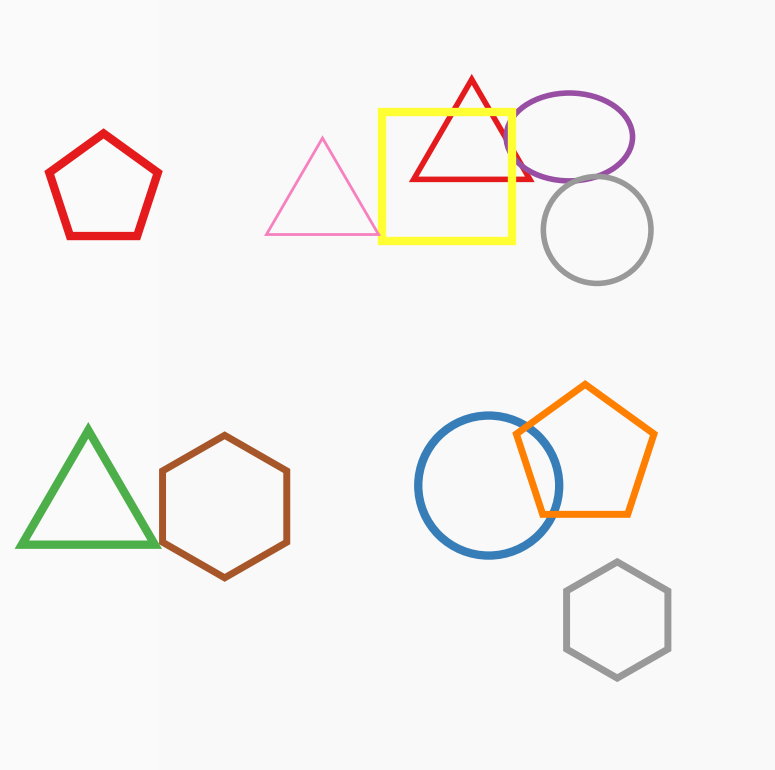[{"shape": "pentagon", "thickness": 3, "radius": 0.37, "center": [0.134, 0.753]}, {"shape": "triangle", "thickness": 2, "radius": 0.43, "center": [0.609, 0.81]}, {"shape": "circle", "thickness": 3, "radius": 0.45, "center": [0.631, 0.369]}, {"shape": "triangle", "thickness": 3, "radius": 0.5, "center": [0.114, 0.342]}, {"shape": "oval", "thickness": 2, "radius": 0.41, "center": [0.735, 0.822]}, {"shape": "pentagon", "thickness": 2.5, "radius": 0.47, "center": [0.755, 0.408]}, {"shape": "square", "thickness": 3, "radius": 0.42, "center": [0.576, 0.771]}, {"shape": "hexagon", "thickness": 2.5, "radius": 0.46, "center": [0.29, 0.342]}, {"shape": "triangle", "thickness": 1, "radius": 0.42, "center": [0.416, 0.737]}, {"shape": "circle", "thickness": 2, "radius": 0.35, "center": [0.771, 0.701]}, {"shape": "hexagon", "thickness": 2.5, "radius": 0.38, "center": [0.796, 0.195]}]